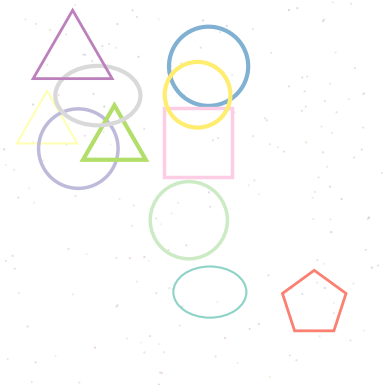[{"shape": "oval", "thickness": 1.5, "radius": 0.47, "center": [0.545, 0.241]}, {"shape": "triangle", "thickness": 1.5, "radius": 0.45, "center": [0.122, 0.673]}, {"shape": "circle", "thickness": 2.5, "radius": 0.52, "center": [0.203, 0.614]}, {"shape": "pentagon", "thickness": 2, "radius": 0.43, "center": [0.816, 0.211]}, {"shape": "circle", "thickness": 3, "radius": 0.51, "center": [0.542, 0.828]}, {"shape": "triangle", "thickness": 3, "radius": 0.47, "center": [0.297, 0.632]}, {"shape": "square", "thickness": 2.5, "radius": 0.44, "center": [0.513, 0.63]}, {"shape": "oval", "thickness": 3, "radius": 0.55, "center": [0.254, 0.752]}, {"shape": "triangle", "thickness": 2, "radius": 0.59, "center": [0.189, 0.855]}, {"shape": "circle", "thickness": 2.5, "radius": 0.5, "center": [0.49, 0.428]}, {"shape": "circle", "thickness": 3, "radius": 0.43, "center": [0.513, 0.754]}]